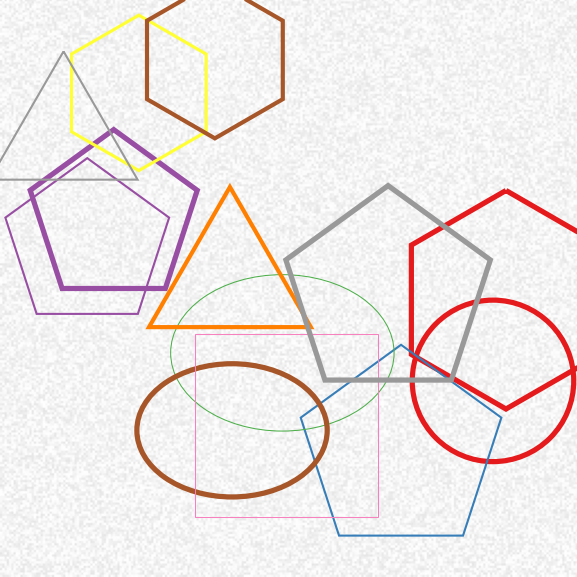[{"shape": "hexagon", "thickness": 2.5, "radius": 0.95, "center": [0.876, 0.48]}, {"shape": "circle", "thickness": 2.5, "radius": 0.7, "center": [0.854, 0.34]}, {"shape": "pentagon", "thickness": 1, "radius": 0.91, "center": [0.694, 0.219]}, {"shape": "oval", "thickness": 0.5, "radius": 0.97, "center": [0.489, 0.388]}, {"shape": "pentagon", "thickness": 1, "radius": 0.75, "center": [0.151, 0.576]}, {"shape": "pentagon", "thickness": 2.5, "radius": 0.76, "center": [0.197, 0.623]}, {"shape": "triangle", "thickness": 2, "radius": 0.81, "center": [0.398, 0.514]}, {"shape": "hexagon", "thickness": 1.5, "radius": 0.67, "center": [0.24, 0.838]}, {"shape": "oval", "thickness": 2.5, "radius": 0.82, "center": [0.402, 0.254]}, {"shape": "hexagon", "thickness": 2, "radius": 0.68, "center": [0.372, 0.895]}, {"shape": "square", "thickness": 0.5, "radius": 0.79, "center": [0.497, 0.263]}, {"shape": "pentagon", "thickness": 2.5, "radius": 0.93, "center": [0.672, 0.492]}, {"shape": "triangle", "thickness": 1, "radius": 0.74, "center": [0.11, 0.762]}]